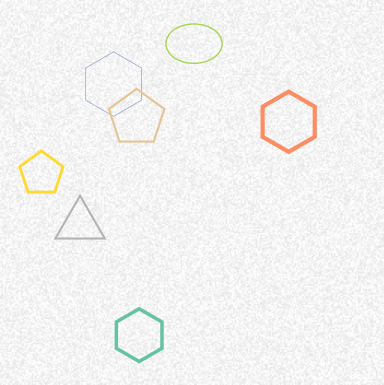[{"shape": "hexagon", "thickness": 2.5, "radius": 0.34, "center": [0.361, 0.129]}, {"shape": "hexagon", "thickness": 3, "radius": 0.39, "center": [0.75, 0.684]}, {"shape": "hexagon", "thickness": 0.5, "radius": 0.42, "center": [0.295, 0.782]}, {"shape": "oval", "thickness": 1, "radius": 0.37, "center": [0.504, 0.887]}, {"shape": "pentagon", "thickness": 2, "radius": 0.3, "center": [0.107, 0.549]}, {"shape": "pentagon", "thickness": 1.5, "radius": 0.38, "center": [0.355, 0.694]}, {"shape": "triangle", "thickness": 1.5, "radius": 0.37, "center": [0.208, 0.418]}]